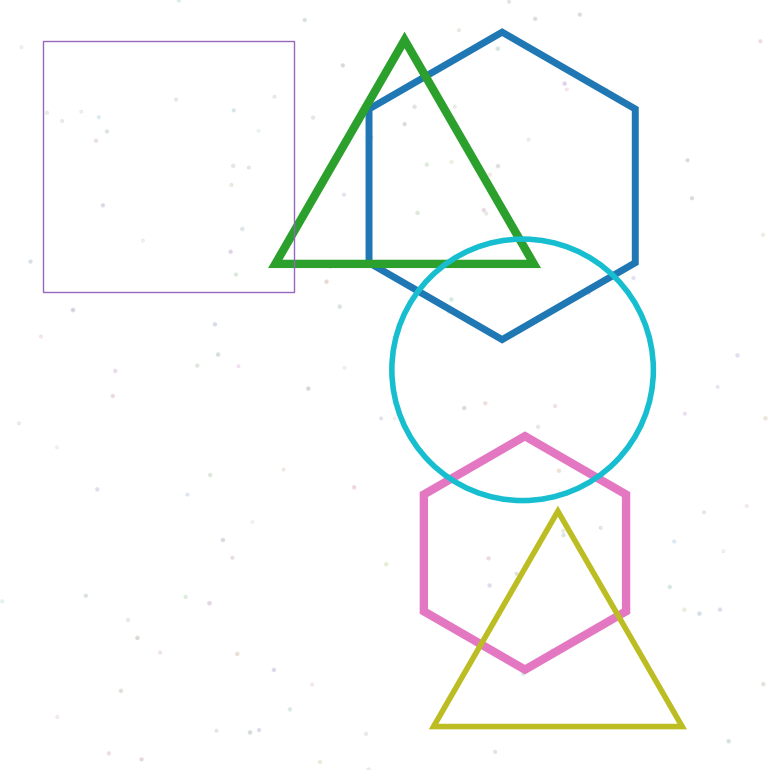[{"shape": "hexagon", "thickness": 2.5, "radius": 1.0, "center": [0.652, 0.759]}, {"shape": "triangle", "thickness": 3, "radius": 0.97, "center": [0.525, 0.754]}, {"shape": "square", "thickness": 0.5, "radius": 0.82, "center": [0.219, 0.784]}, {"shape": "hexagon", "thickness": 3, "radius": 0.76, "center": [0.682, 0.282]}, {"shape": "triangle", "thickness": 2, "radius": 0.93, "center": [0.725, 0.15]}, {"shape": "circle", "thickness": 2, "radius": 0.85, "center": [0.679, 0.52]}]